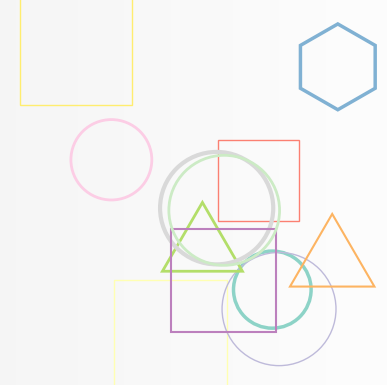[{"shape": "circle", "thickness": 2.5, "radius": 0.5, "center": [0.703, 0.248]}, {"shape": "square", "thickness": 1, "radius": 0.73, "center": [0.439, 0.127]}, {"shape": "circle", "thickness": 1, "radius": 0.74, "center": [0.72, 0.197]}, {"shape": "square", "thickness": 1, "radius": 0.52, "center": [0.668, 0.531]}, {"shape": "hexagon", "thickness": 2.5, "radius": 0.56, "center": [0.872, 0.826]}, {"shape": "triangle", "thickness": 1.5, "radius": 0.63, "center": [0.857, 0.319]}, {"shape": "triangle", "thickness": 2, "radius": 0.6, "center": [0.522, 0.355]}, {"shape": "circle", "thickness": 2, "radius": 0.52, "center": [0.287, 0.585]}, {"shape": "circle", "thickness": 3, "radius": 0.73, "center": [0.559, 0.459]}, {"shape": "square", "thickness": 1.5, "radius": 0.67, "center": [0.576, 0.271]}, {"shape": "circle", "thickness": 2, "radius": 0.71, "center": [0.579, 0.454]}, {"shape": "square", "thickness": 1, "radius": 0.73, "center": [0.196, 0.872]}]